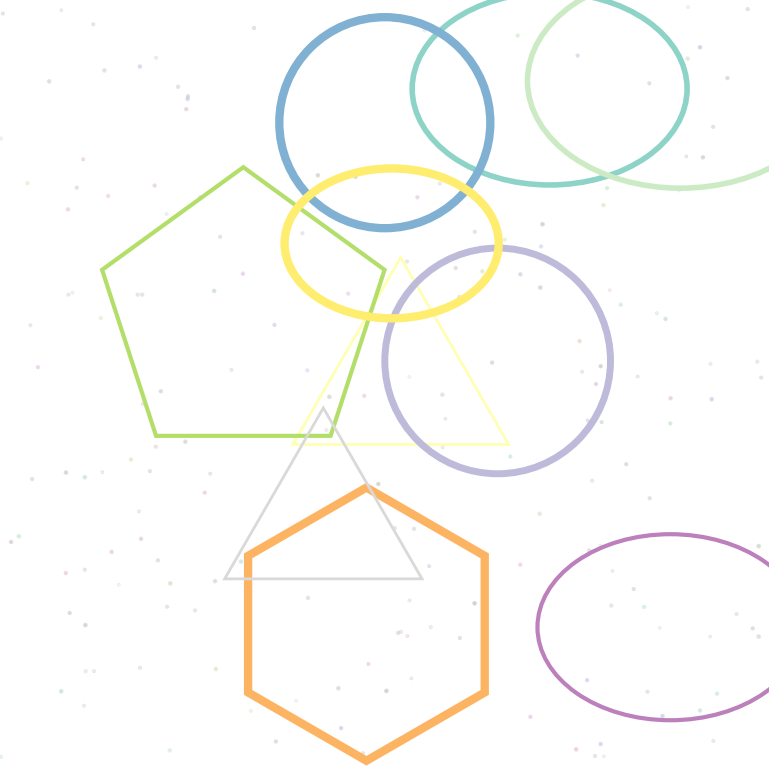[{"shape": "oval", "thickness": 2, "radius": 0.89, "center": [0.714, 0.885]}, {"shape": "triangle", "thickness": 1, "radius": 0.81, "center": [0.52, 0.504]}, {"shape": "circle", "thickness": 2.5, "radius": 0.73, "center": [0.646, 0.531]}, {"shape": "circle", "thickness": 3, "radius": 0.69, "center": [0.5, 0.841]}, {"shape": "hexagon", "thickness": 3, "radius": 0.89, "center": [0.476, 0.189]}, {"shape": "pentagon", "thickness": 1.5, "radius": 0.96, "center": [0.316, 0.59]}, {"shape": "triangle", "thickness": 1, "radius": 0.74, "center": [0.42, 0.322]}, {"shape": "oval", "thickness": 1.5, "radius": 0.86, "center": [0.871, 0.185]}, {"shape": "oval", "thickness": 2, "radius": 0.99, "center": [0.884, 0.895]}, {"shape": "oval", "thickness": 3, "radius": 0.7, "center": [0.509, 0.684]}]